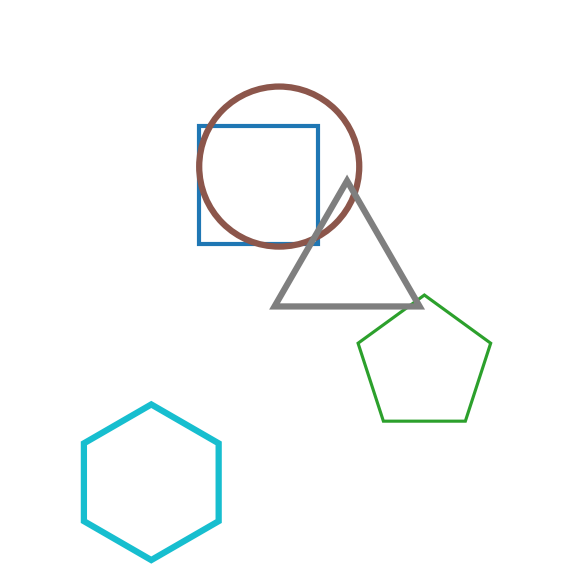[{"shape": "square", "thickness": 2, "radius": 0.51, "center": [0.448, 0.679]}, {"shape": "pentagon", "thickness": 1.5, "radius": 0.6, "center": [0.735, 0.368]}, {"shape": "circle", "thickness": 3, "radius": 0.69, "center": [0.484, 0.711]}, {"shape": "triangle", "thickness": 3, "radius": 0.73, "center": [0.601, 0.541]}, {"shape": "hexagon", "thickness": 3, "radius": 0.67, "center": [0.262, 0.164]}]